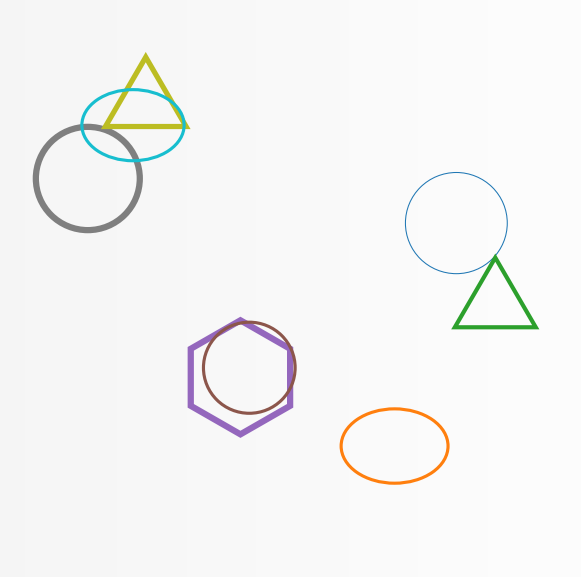[{"shape": "circle", "thickness": 0.5, "radius": 0.44, "center": [0.785, 0.613]}, {"shape": "oval", "thickness": 1.5, "radius": 0.46, "center": [0.679, 0.227]}, {"shape": "triangle", "thickness": 2, "radius": 0.4, "center": [0.852, 0.473]}, {"shape": "hexagon", "thickness": 3, "radius": 0.49, "center": [0.414, 0.346]}, {"shape": "circle", "thickness": 1.5, "radius": 0.39, "center": [0.429, 0.362]}, {"shape": "circle", "thickness": 3, "radius": 0.45, "center": [0.151, 0.69]}, {"shape": "triangle", "thickness": 2.5, "radius": 0.4, "center": [0.251, 0.82]}, {"shape": "oval", "thickness": 1.5, "radius": 0.44, "center": [0.229, 0.782]}]